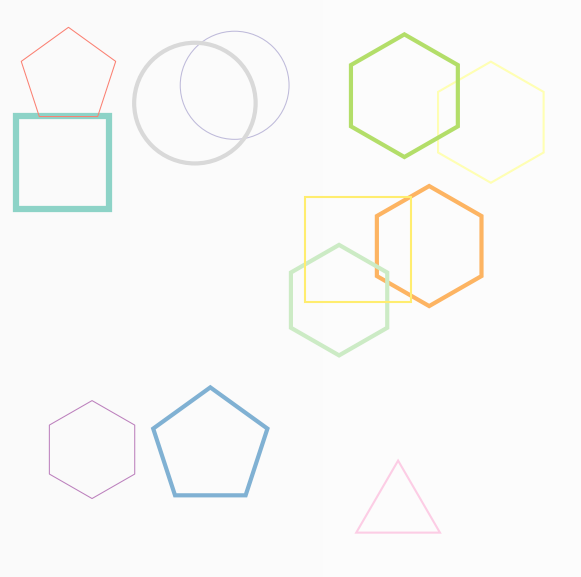[{"shape": "square", "thickness": 3, "radius": 0.4, "center": [0.107, 0.718]}, {"shape": "hexagon", "thickness": 1, "radius": 0.52, "center": [0.844, 0.788]}, {"shape": "circle", "thickness": 0.5, "radius": 0.47, "center": [0.404, 0.851]}, {"shape": "pentagon", "thickness": 0.5, "radius": 0.43, "center": [0.118, 0.866]}, {"shape": "pentagon", "thickness": 2, "radius": 0.52, "center": [0.362, 0.225]}, {"shape": "hexagon", "thickness": 2, "radius": 0.52, "center": [0.738, 0.573]}, {"shape": "hexagon", "thickness": 2, "radius": 0.53, "center": [0.696, 0.833]}, {"shape": "triangle", "thickness": 1, "radius": 0.42, "center": [0.685, 0.118]}, {"shape": "circle", "thickness": 2, "radius": 0.52, "center": [0.335, 0.821]}, {"shape": "hexagon", "thickness": 0.5, "radius": 0.42, "center": [0.158, 0.221]}, {"shape": "hexagon", "thickness": 2, "radius": 0.48, "center": [0.583, 0.479]}, {"shape": "square", "thickness": 1, "radius": 0.45, "center": [0.616, 0.567]}]